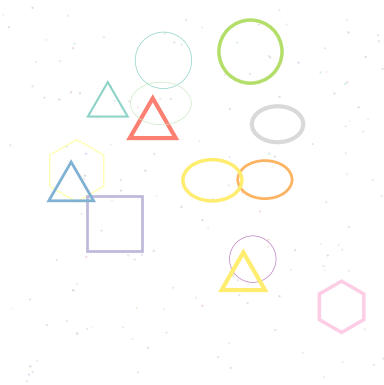[{"shape": "triangle", "thickness": 1.5, "radius": 0.3, "center": [0.28, 0.727]}, {"shape": "circle", "thickness": 0.5, "radius": 0.37, "center": [0.425, 0.843]}, {"shape": "hexagon", "thickness": 1, "radius": 0.41, "center": [0.199, 0.556]}, {"shape": "square", "thickness": 2, "radius": 0.36, "center": [0.298, 0.42]}, {"shape": "triangle", "thickness": 3, "radius": 0.34, "center": [0.397, 0.676]}, {"shape": "triangle", "thickness": 2, "radius": 0.34, "center": [0.185, 0.512]}, {"shape": "oval", "thickness": 2, "radius": 0.35, "center": [0.688, 0.533]}, {"shape": "circle", "thickness": 2.5, "radius": 0.41, "center": [0.651, 0.866]}, {"shape": "hexagon", "thickness": 2.5, "radius": 0.33, "center": [0.887, 0.203]}, {"shape": "oval", "thickness": 3, "radius": 0.33, "center": [0.721, 0.677]}, {"shape": "circle", "thickness": 0.5, "radius": 0.3, "center": [0.657, 0.327]}, {"shape": "oval", "thickness": 0.5, "radius": 0.4, "center": [0.418, 0.731]}, {"shape": "oval", "thickness": 2.5, "radius": 0.38, "center": [0.552, 0.532]}, {"shape": "triangle", "thickness": 3, "radius": 0.33, "center": [0.632, 0.279]}]